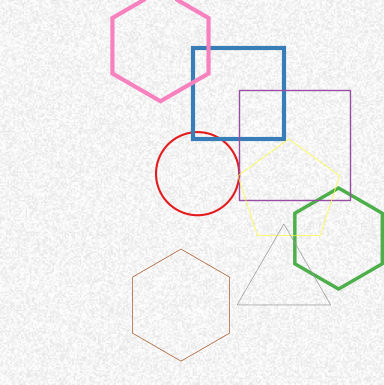[{"shape": "circle", "thickness": 1.5, "radius": 0.54, "center": [0.513, 0.549]}, {"shape": "square", "thickness": 3, "radius": 0.59, "center": [0.62, 0.757]}, {"shape": "hexagon", "thickness": 2.5, "radius": 0.66, "center": [0.879, 0.38]}, {"shape": "square", "thickness": 1, "radius": 0.72, "center": [0.765, 0.624]}, {"shape": "pentagon", "thickness": 0.5, "radius": 0.69, "center": [0.75, 0.5]}, {"shape": "hexagon", "thickness": 0.5, "radius": 0.73, "center": [0.47, 0.207]}, {"shape": "hexagon", "thickness": 3, "radius": 0.72, "center": [0.417, 0.881]}, {"shape": "triangle", "thickness": 0.5, "radius": 0.7, "center": [0.737, 0.278]}]